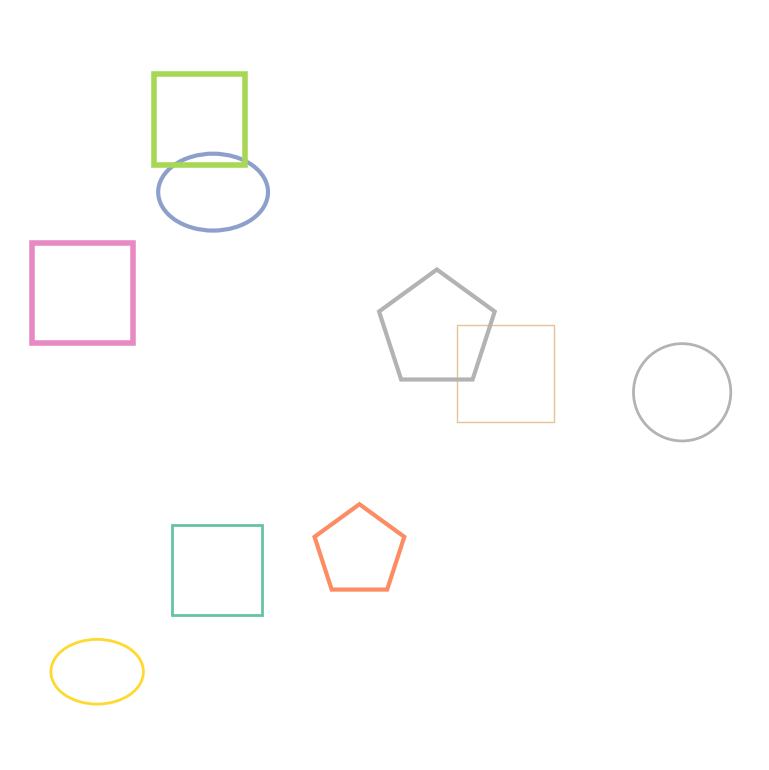[{"shape": "square", "thickness": 1, "radius": 0.29, "center": [0.282, 0.26]}, {"shape": "pentagon", "thickness": 1.5, "radius": 0.31, "center": [0.467, 0.284]}, {"shape": "oval", "thickness": 1.5, "radius": 0.36, "center": [0.277, 0.75]}, {"shape": "square", "thickness": 2, "radius": 0.33, "center": [0.107, 0.619]}, {"shape": "square", "thickness": 2, "radius": 0.3, "center": [0.26, 0.845]}, {"shape": "oval", "thickness": 1, "radius": 0.3, "center": [0.126, 0.128]}, {"shape": "square", "thickness": 0.5, "radius": 0.31, "center": [0.656, 0.515]}, {"shape": "pentagon", "thickness": 1.5, "radius": 0.39, "center": [0.567, 0.571]}, {"shape": "circle", "thickness": 1, "radius": 0.32, "center": [0.886, 0.491]}]